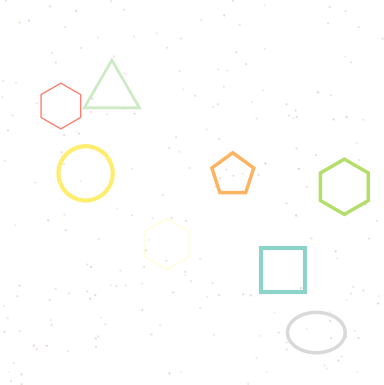[{"shape": "square", "thickness": 3, "radius": 0.29, "center": [0.734, 0.299]}, {"shape": "hexagon", "thickness": 0.5, "radius": 0.33, "center": [0.434, 0.366]}, {"shape": "hexagon", "thickness": 1, "radius": 0.3, "center": [0.158, 0.725]}, {"shape": "pentagon", "thickness": 2.5, "radius": 0.29, "center": [0.605, 0.546]}, {"shape": "hexagon", "thickness": 2.5, "radius": 0.36, "center": [0.894, 0.515]}, {"shape": "oval", "thickness": 2.5, "radius": 0.38, "center": [0.822, 0.136]}, {"shape": "triangle", "thickness": 2, "radius": 0.41, "center": [0.29, 0.761]}, {"shape": "circle", "thickness": 3, "radius": 0.35, "center": [0.222, 0.55]}]